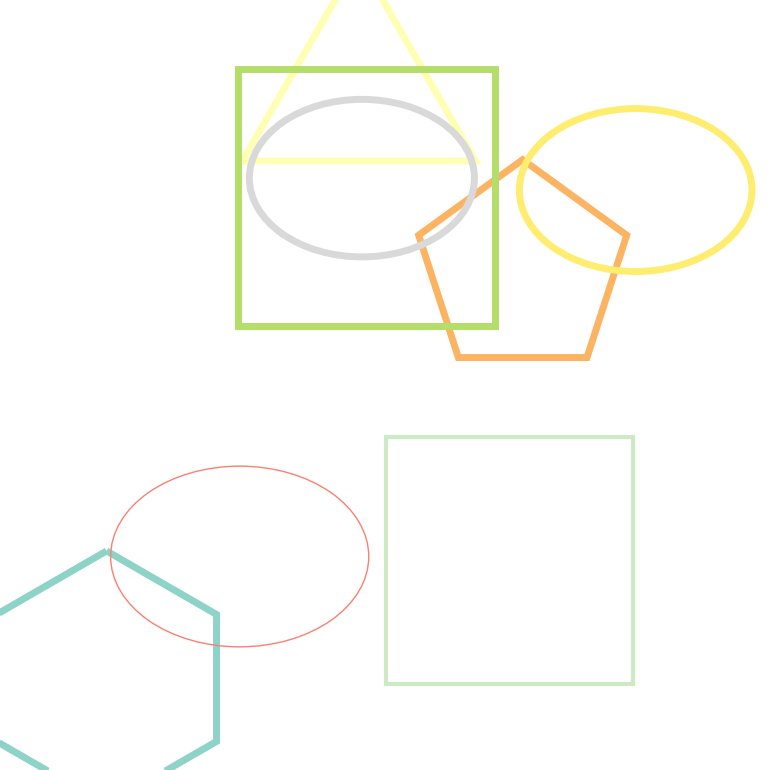[{"shape": "hexagon", "thickness": 2.5, "radius": 0.82, "center": [0.138, 0.12]}, {"shape": "triangle", "thickness": 2.5, "radius": 0.87, "center": [0.466, 0.878]}, {"shape": "oval", "thickness": 0.5, "radius": 0.84, "center": [0.311, 0.277]}, {"shape": "pentagon", "thickness": 2.5, "radius": 0.71, "center": [0.679, 0.651]}, {"shape": "square", "thickness": 2.5, "radius": 0.83, "center": [0.476, 0.743]}, {"shape": "oval", "thickness": 2.5, "radius": 0.73, "center": [0.47, 0.769]}, {"shape": "square", "thickness": 1.5, "radius": 0.8, "center": [0.662, 0.272]}, {"shape": "oval", "thickness": 2.5, "radius": 0.76, "center": [0.826, 0.753]}]